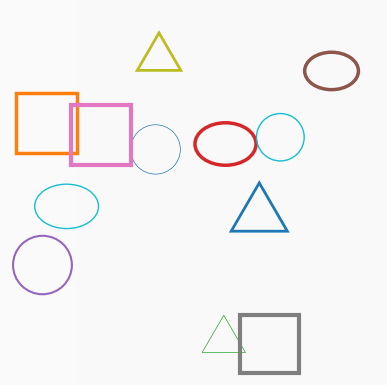[{"shape": "circle", "thickness": 0.5, "radius": 0.32, "center": [0.401, 0.612]}, {"shape": "triangle", "thickness": 2, "radius": 0.42, "center": [0.669, 0.441]}, {"shape": "square", "thickness": 2.5, "radius": 0.39, "center": [0.119, 0.68]}, {"shape": "triangle", "thickness": 0.5, "radius": 0.32, "center": [0.577, 0.117]}, {"shape": "oval", "thickness": 2.5, "radius": 0.39, "center": [0.582, 0.626]}, {"shape": "circle", "thickness": 1.5, "radius": 0.38, "center": [0.11, 0.312]}, {"shape": "oval", "thickness": 2.5, "radius": 0.35, "center": [0.856, 0.816]}, {"shape": "square", "thickness": 3, "radius": 0.39, "center": [0.26, 0.65]}, {"shape": "square", "thickness": 3, "radius": 0.38, "center": [0.696, 0.107]}, {"shape": "triangle", "thickness": 2, "radius": 0.32, "center": [0.41, 0.85]}, {"shape": "oval", "thickness": 1, "radius": 0.41, "center": [0.172, 0.464]}, {"shape": "circle", "thickness": 1, "radius": 0.31, "center": [0.723, 0.644]}]